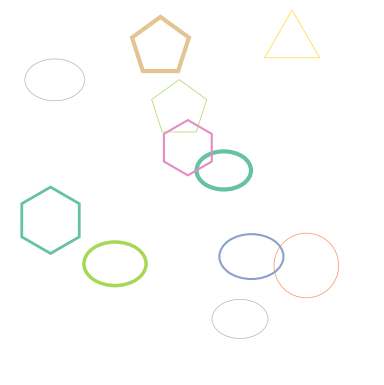[{"shape": "oval", "thickness": 3, "radius": 0.35, "center": [0.581, 0.557]}, {"shape": "hexagon", "thickness": 2, "radius": 0.43, "center": [0.131, 0.428]}, {"shape": "circle", "thickness": 0.5, "radius": 0.42, "center": [0.796, 0.31]}, {"shape": "oval", "thickness": 1.5, "radius": 0.42, "center": [0.653, 0.334]}, {"shape": "hexagon", "thickness": 1.5, "radius": 0.36, "center": [0.488, 0.616]}, {"shape": "pentagon", "thickness": 0.5, "radius": 0.38, "center": [0.465, 0.718]}, {"shape": "oval", "thickness": 2.5, "radius": 0.4, "center": [0.299, 0.315]}, {"shape": "triangle", "thickness": 0.5, "radius": 0.41, "center": [0.759, 0.891]}, {"shape": "pentagon", "thickness": 3, "radius": 0.39, "center": [0.417, 0.878]}, {"shape": "oval", "thickness": 0.5, "radius": 0.39, "center": [0.142, 0.793]}, {"shape": "oval", "thickness": 0.5, "radius": 0.36, "center": [0.623, 0.172]}]